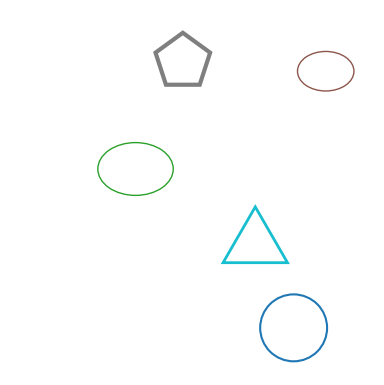[{"shape": "circle", "thickness": 1.5, "radius": 0.43, "center": [0.763, 0.148]}, {"shape": "oval", "thickness": 1, "radius": 0.49, "center": [0.352, 0.561]}, {"shape": "oval", "thickness": 1, "radius": 0.37, "center": [0.846, 0.815]}, {"shape": "pentagon", "thickness": 3, "radius": 0.37, "center": [0.475, 0.84]}, {"shape": "triangle", "thickness": 2, "radius": 0.48, "center": [0.663, 0.366]}]